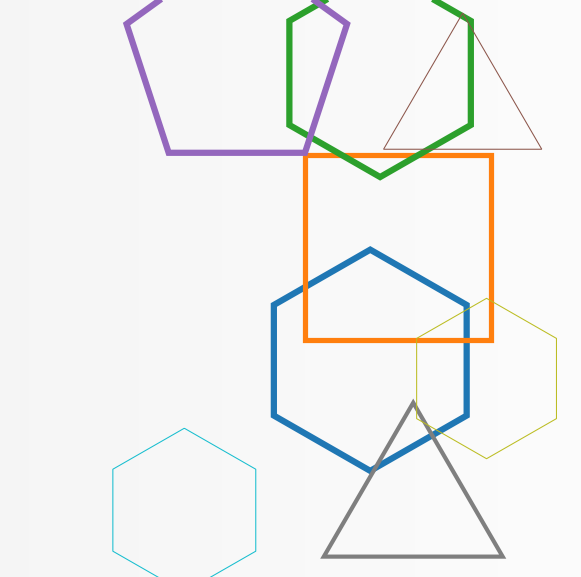[{"shape": "hexagon", "thickness": 3, "radius": 0.96, "center": [0.637, 0.375]}, {"shape": "square", "thickness": 2.5, "radius": 0.8, "center": [0.685, 0.57]}, {"shape": "hexagon", "thickness": 3, "radius": 0.9, "center": [0.654, 0.873]}, {"shape": "pentagon", "thickness": 3, "radius": 1.0, "center": [0.407, 0.896]}, {"shape": "triangle", "thickness": 0.5, "radius": 0.79, "center": [0.796, 0.819]}, {"shape": "triangle", "thickness": 2, "radius": 0.89, "center": [0.711, 0.124]}, {"shape": "hexagon", "thickness": 0.5, "radius": 0.69, "center": [0.837, 0.344]}, {"shape": "hexagon", "thickness": 0.5, "radius": 0.71, "center": [0.317, 0.116]}]